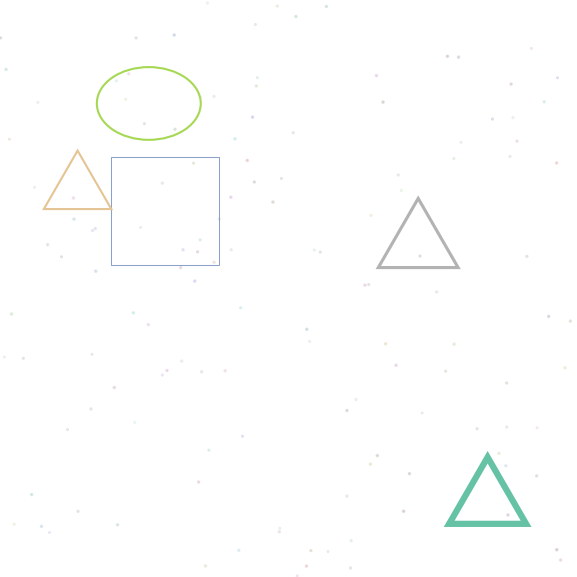[{"shape": "triangle", "thickness": 3, "radius": 0.38, "center": [0.844, 0.131]}, {"shape": "square", "thickness": 0.5, "radius": 0.47, "center": [0.286, 0.634]}, {"shape": "oval", "thickness": 1, "radius": 0.45, "center": [0.258, 0.82]}, {"shape": "triangle", "thickness": 1, "radius": 0.34, "center": [0.134, 0.671]}, {"shape": "triangle", "thickness": 1.5, "radius": 0.4, "center": [0.724, 0.576]}]